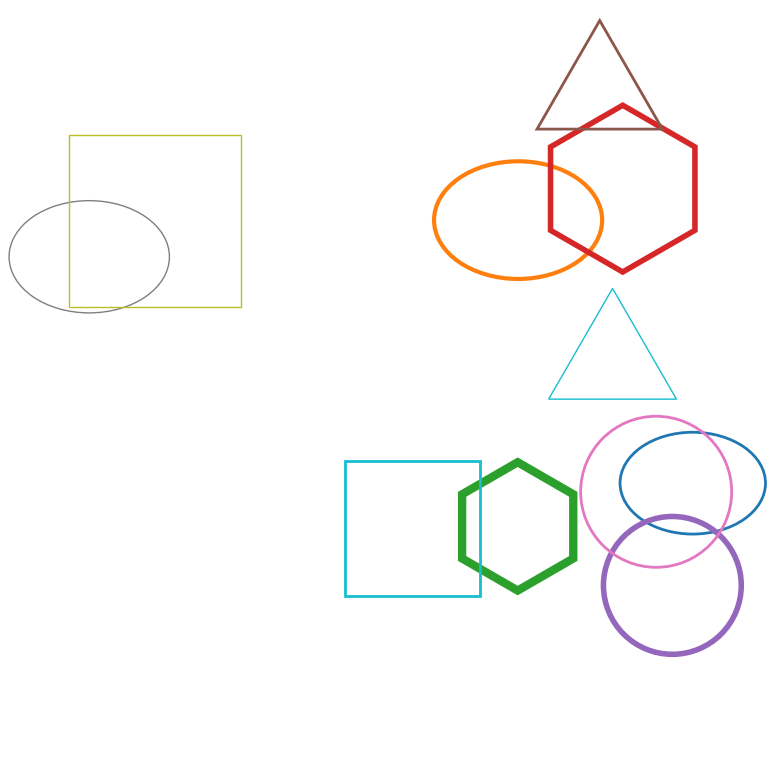[{"shape": "oval", "thickness": 1, "radius": 0.47, "center": [0.9, 0.373]}, {"shape": "oval", "thickness": 1.5, "radius": 0.55, "center": [0.673, 0.714]}, {"shape": "hexagon", "thickness": 3, "radius": 0.42, "center": [0.672, 0.316]}, {"shape": "hexagon", "thickness": 2, "radius": 0.54, "center": [0.809, 0.755]}, {"shape": "circle", "thickness": 2, "radius": 0.45, "center": [0.873, 0.24]}, {"shape": "triangle", "thickness": 1, "radius": 0.47, "center": [0.779, 0.879]}, {"shape": "circle", "thickness": 1, "radius": 0.49, "center": [0.852, 0.361]}, {"shape": "oval", "thickness": 0.5, "radius": 0.52, "center": [0.116, 0.667]}, {"shape": "square", "thickness": 0.5, "radius": 0.56, "center": [0.201, 0.713]}, {"shape": "square", "thickness": 1, "radius": 0.44, "center": [0.536, 0.314]}, {"shape": "triangle", "thickness": 0.5, "radius": 0.48, "center": [0.796, 0.53]}]